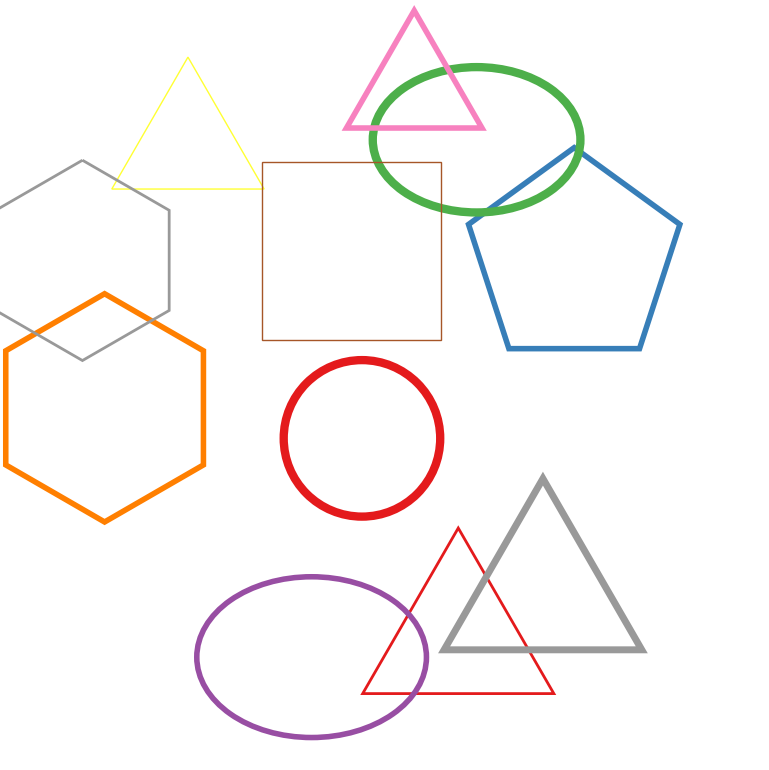[{"shape": "triangle", "thickness": 1, "radius": 0.72, "center": [0.595, 0.171]}, {"shape": "circle", "thickness": 3, "radius": 0.51, "center": [0.47, 0.431]}, {"shape": "pentagon", "thickness": 2, "radius": 0.72, "center": [0.746, 0.664]}, {"shape": "oval", "thickness": 3, "radius": 0.67, "center": [0.619, 0.818]}, {"shape": "oval", "thickness": 2, "radius": 0.75, "center": [0.405, 0.147]}, {"shape": "hexagon", "thickness": 2, "radius": 0.74, "center": [0.136, 0.47]}, {"shape": "triangle", "thickness": 0.5, "radius": 0.57, "center": [0.244, 0.812]}, {"shape": "square", "thickness": 0.5, "radius": 0.58, "center": [0.456, 0.674]}, {"shape": "triangle", "thickness": 2, "radius": 0.51, "center": [0.538, 0.885]}, {"shape": "triangle", "thickness": 2.5, "radius": 0.74, "center": [0.705, 0.23]}, {"shape": "hexagon", "thickness": 1, "radius": 0.65, "center": [0.107, 0.662]}]